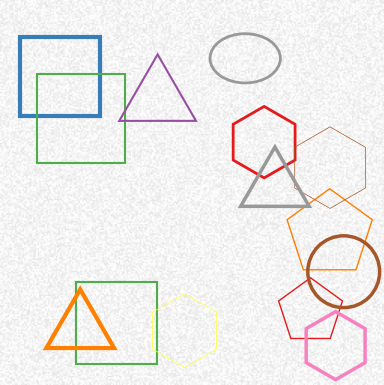[{"shape": "hexagon", "thickness": 2, "radius": 0.46, "center": [0.686, 0.631]}, {"shape": "pentagon", "thickness": 1, "radius": 0.44, "center": [0.807, 0.191]}, {"shape": "square", "thickness": 3, "radius": 0.52, "center": [0.156, 0.801]}, {"shape": "square", "thickness": 1.5, "radius": 0.57, "center": [0.21, 0.693]}, {"shape": "square", "thickness": 1.5, "radius": 0.53, "center": [0.303, 0.161]}, {"shape": "triangle", "thickness": 1.5, "radius": 0.58, "center": [0.409, 0.744]}, {"shape": "triangle", "thickness": 3, "radius": 0.51, "center": [0.208, 0.147]}, {"shape": "pentagon", "thickness": 1, "radius": 0.58, "center": [0.856, 0.393]}, {"shape": "hexagon", "thickness": 0.5, "radius": 0.48, "center": [0.479, 0.141]}, {"shape": "circle", "thickness": 2.5, "radius": 0.47, "center": [0.893, 0.294]}, {"shape": "hexagon", "thickness": 0.5, "radius": 0.53, "center": [0.857, 0.565]}, {"shape": "hexagon", "thickness": 2.5, "radius": 0.44, "center": [0.872, 0.102]}, {"shape": "oval", "thickness": 2, "radius": 0.46, "center": [0.637, 0.849]}, {"shape": "triangle", "thickness": 2.5, "radius": 0.51, "center": [0.714, 0.515]}]